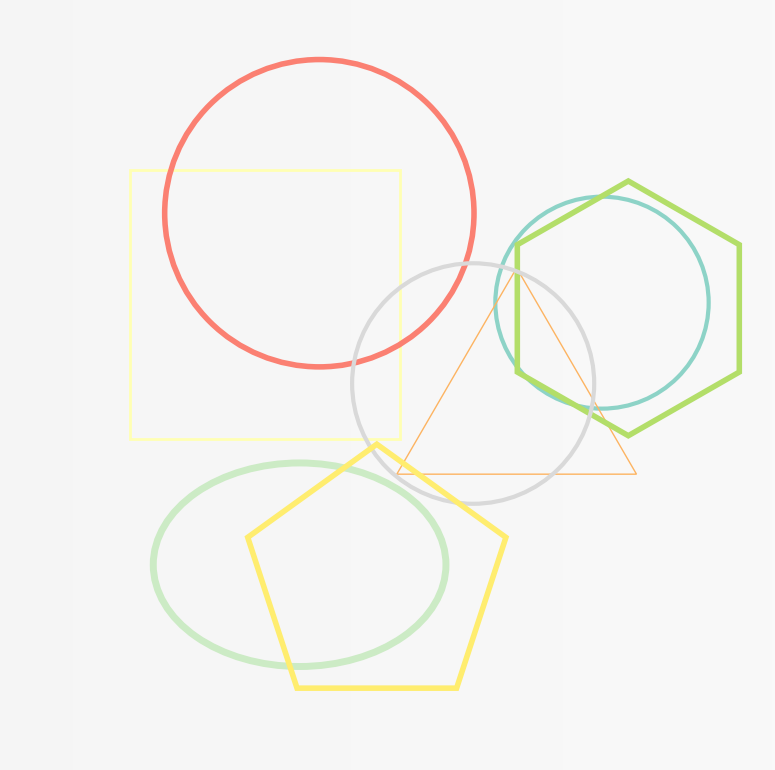[{"shape": "circle", "thickness": 1.5, "radius": 0.69, "center": [0.777, 0.607]}, {"shape": "square", "thickness": 1, "radius": 0.87, "center": [0.342, 0.604]}, {"shape": "circle", "thickness": 2, "radius": 1.0, "center": [0.412, 0.723]}, {"shape": "triangle", "thickness": 0.5, "radius": 0.89, "center": [0.667, 0.473]}, {"shape": "hexagon", "thickness": 2, "radius": 0.83, "center": [0.811, 0.6]}, {"shape": "circle", "thickness": 1.5, "radius": 0.78, "center": [0.611, 0.502]}, {"shape": "oval", "thickness": 2.5, "radius": 0.94, "center": [0.387, 0.267]}, {"shape": "pentagon", "thickness": 2, "radius": 0.88, "center": [0.486, 0.248]}]